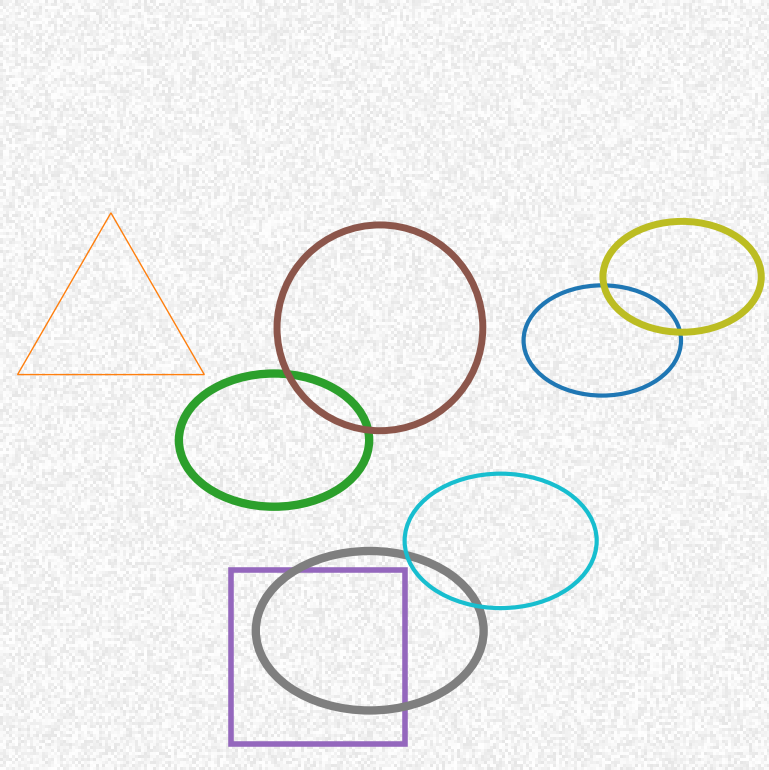[{"shape": "oval", "thickness": 1.5, "radius": 0.51, "center": [0.782, 0.558]}, {"shape": "triangle", "thickness": 0.5, "radius": 0.7, "center": [0.144, 0.584]}, {"shape": "oval", "thickness": 3, "radius": 0.62, "center": [0.356, 0.428]}, {"shape": "square", "thickness": 2, "radius": 0.57, "center": [0.412, 0.147]}, {"shape": "circle", "thickness": 2.5, "radius": 0.67, "center": [0.493, 0.574]}, {"shape": "oval", "thickness": 3, "radius": 0.74, "center": [0.48, 0.181]}, {"shape": "oval", "thickness": 2.5, "radius": 0.51, "center": [0.886, 0.641]}, {"shape": "oval", "thickness": 1.5, "radius": 0.62, "center": [0.65, 0.298]}]